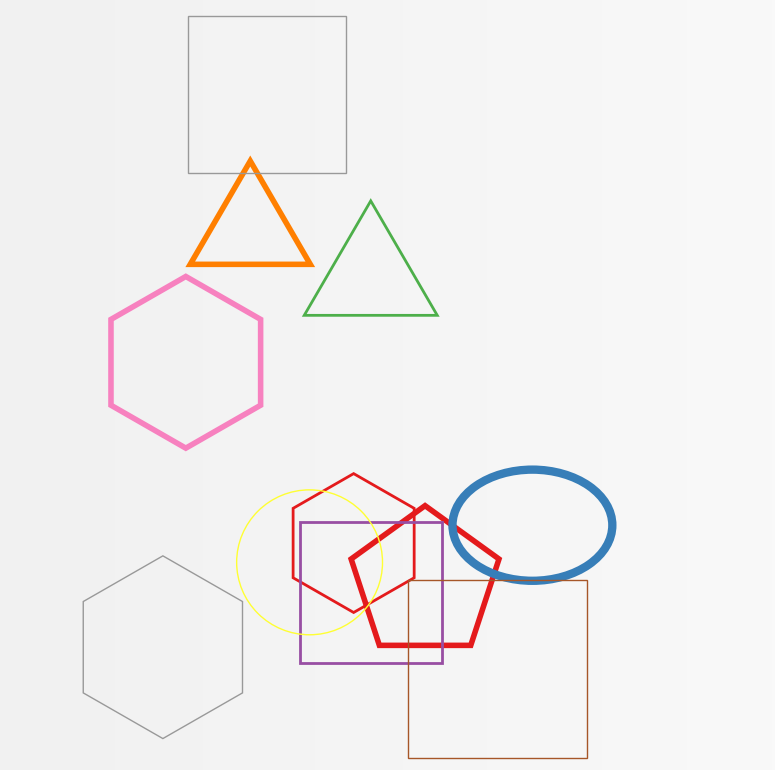[{"shape": "hexagon", "thickness": 1, "radius": 0.45, "center": [0.456, 0.295]}, {"shape": "pentagon", "thickness": 2, "radius": 0.5, "center": [0.548, 0.243]}, {"shape": "oval", "thickness": 3, "radius": 0.52, "center": [0.687, 0.318]}, {"shape": "triangle", "thickness": 1, "radius": 0.5, "center": [0.478, 0.64]}, {"shape": "square", "thickness": 1, "radius": 0.46, "center": [0.479, 0.231]}, {"shape": "triangle", "thickness": 2, "radius": 0.45, "center": [0.323, 0.701]}, {"shape": "circle", "thickness": 0.5, "radius": 0.47, "center": [0.399, 0.27]}, {"shape": "square", "thickness": 0.5, "radius": 0.58, "center": [0.642, 0.131]}, {"shape": "hexagon", "thickness": 2, "radius": 0.56, "center": [0.24, 0.529]}, {"shape": "hexagon", "thickness": 0.5, "radius": 0.59, "center": [0.21, 0.159]}, {"shape": "square", "thickness": 0.5, "radius": 0.51, "center": [0.345, 0.878]}]